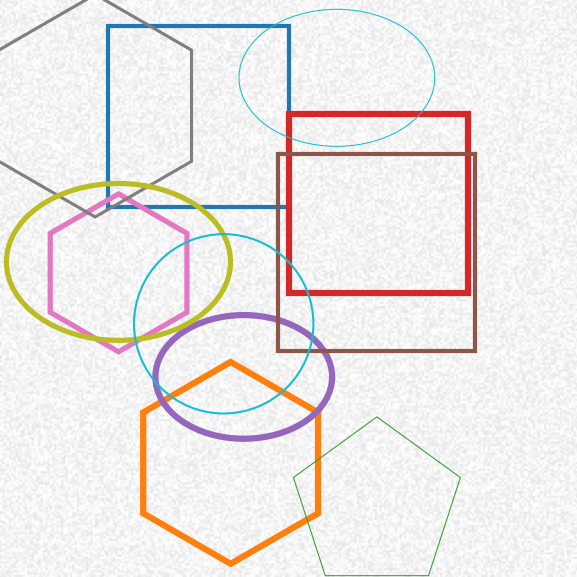[{"shape": "square", "thickness": 2, "radius": 0.79, "center": [0.343, 0.798]}, {"shape": "hexagon", "thickness": 3, "radius": 0.87, "center": [0.399, 0.198]}, {"shape": "pentagon", "thickness": 0.5, "radius": 0.76, "center": [0.653, 0.125]}, {"shape": "square", "thickness": 3, "radius": 0.78, "center": [0.656, 0.647]}, {"shape": "oval", "thickness": 3, "radius": 0.77, "center": [0.422, 0.346]}, {"shape": "square", "thickness": 2, "radius": 0.85, "center": [0.652, 0.562]}, {"shape": "hexagon", "thickness": 2.5, "radius": 0.68, "center": [0.205, 0.527]}, {"shape": "hexagon", "thickness": 1.5, "radius": 0.96, "center": [0.165, 0.816]}, {"shape": "oval", "thickness": 2.5, "radius": 0.97, "center": [0.205, 0.546]}, {"shape": "oval", "thickness": 0.5, "radius": 0.85, "center": [0.583, 0.864]}, {"shape": "circle", "thickness": 1, "radius": 0.78, "center": [0.387, 0.438]}]